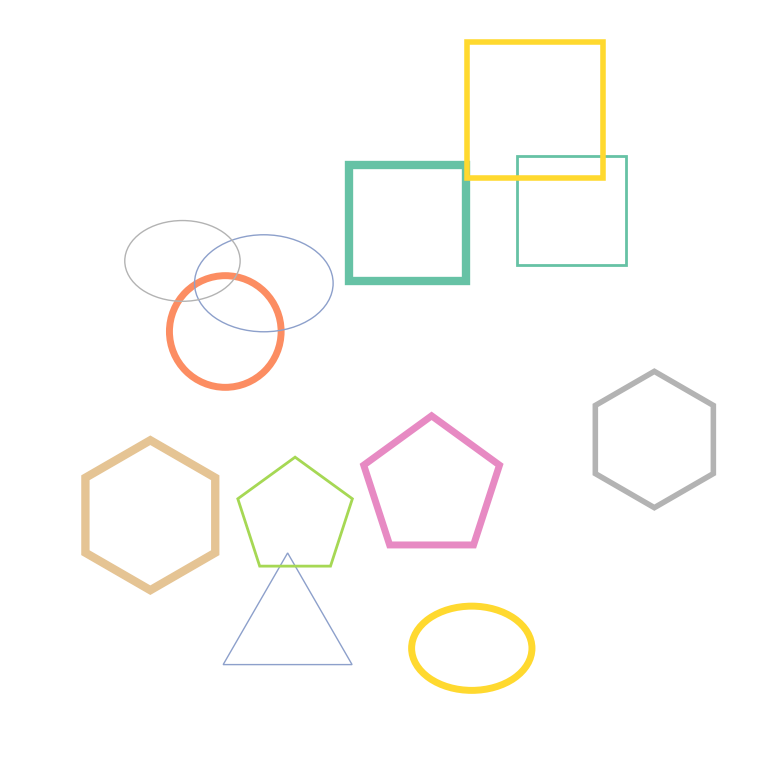[{"shape": "square", "thickness": 1, "radius": 0.35, "center": [0.743, 0.726]}, {"shape": "square", "thickness": 3, "radius": 0.38, "center": [0.529, 0.711]}, {"shape": "circle", "thickness": 2.5, "radius": 0.36, "center": [0.293, 0.569]}, {"shape": "triangle", "thickness": 0.5, "radius": 0.48, "center": [0.374, 0.185]}, {"shape": "oval", "thickness": 0.5, "radius": 0.45, "center": [0.343, 0.632]}, {"shape": "pentagon", "thickness": 2.5, "radius": 0.46, "center": [0.561, 0.367]}, {"shape": "pentagon", "thickness": 1, "radius": 0.39, "center": [0.383, 0.328]}, {"shape": "square", "thickness": 2, "radius": 0.44, "center": [0.695, 0.857]}, {"shape": "oval", "thickness": 2.5, "radius": 0.39, "center": [0.613, 0.158]}, {"shape": "hexagon", "thickness": 3, "radius": 0.49, "center": [0.195, 0.331]}, {"shape": "hexagon", "thickness": 2, "radius": 0.44, "center": [0.85, 0.429]}, {"shape": "oval", "thickness": 0.5, "radius": 0.37, "center": [0.237, 0.661]}]